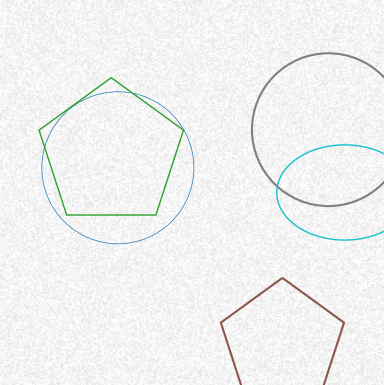[{"shape": "circle", "thickness": 0.5, "radius": 0.99, "center": [0.306, 0.564]}, {"shape": "pentagon", "thickness": 1, "radius": 0.99, "center": [0.289, 0.601]}, {"shape": "pentagon", "thickness": 1.5, "radius": 0.84, "center": [0.734, 0.11]}, {"shape": "circle", "thickness": 1.5, "radius": 0.99, "center": [0.853, 0.663]}, {"shape": "oval", "thickness": 1, "radius": 0.88, "center": [0.895, 0.5]}]